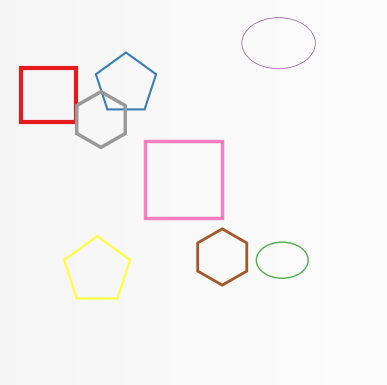[{"shape": "square", "thickness": 3, "radius": 0.35, "center": [0.125, 0.754]}, {"shape": "pentagon", "thickness": 1.5, "radius": 0.41, "center": [0.325, 0.782]}, {"shape": "oval", "thickness": 1, "radius": 0.33, "center": [0.728, 0.324]}, {"shape": "oval", "thickness": 0.5, "radius": 0.47, "center": [0.719, 0.888]}, {"shape": "pentagon", "thickness": 1.5, "radius": 0.45, "center": [0.251, 0.297]}, {"shape": "hexagon", "thickness": 2, "radius": 0.37, "center": [0.573, 0.332]}, {"shape": "square", "thickness": 2.5, "radius": 0.5, "center": [0.473, 0.535]}, {"shape": "hexagon", "thickness": 2.5, "radius": 0.36, "center": [0.261, 0.69]}]